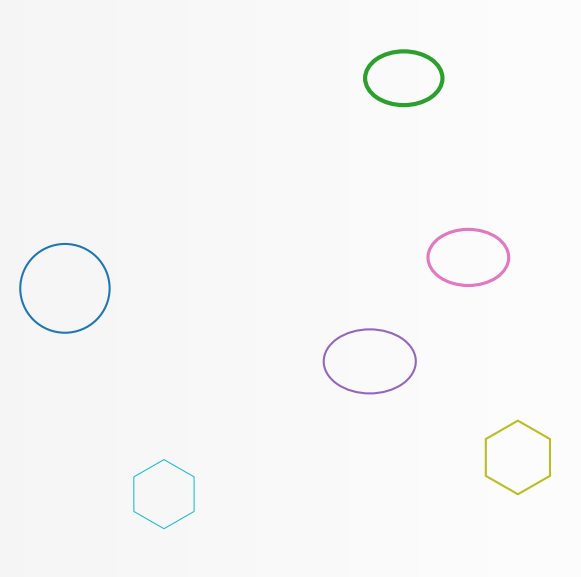[{"shape": "circle", "thickness": 1, "radius": 0.38, "center": [0.112, 0.5]}, {"shape": "oval", "thickness": 2, "radius": 0.33, "center": [0.695, 0.864]}, {"shape": "oval", "thickness": 1, "radius": 0.4, "center": [0.636, 0.373]}, {"shape": "oval", "thickness": 1.5, "radius": 0.35, "center": [0.806, 0.553]}, {"shape": "hexagon", "thickness": 1, "radius": 0.32, "center": [0.891, 0.207]}, {"shape": "hexagon", "thickness": 0.5, "radius": 0.3, "center": [0.282, 0.143]}]